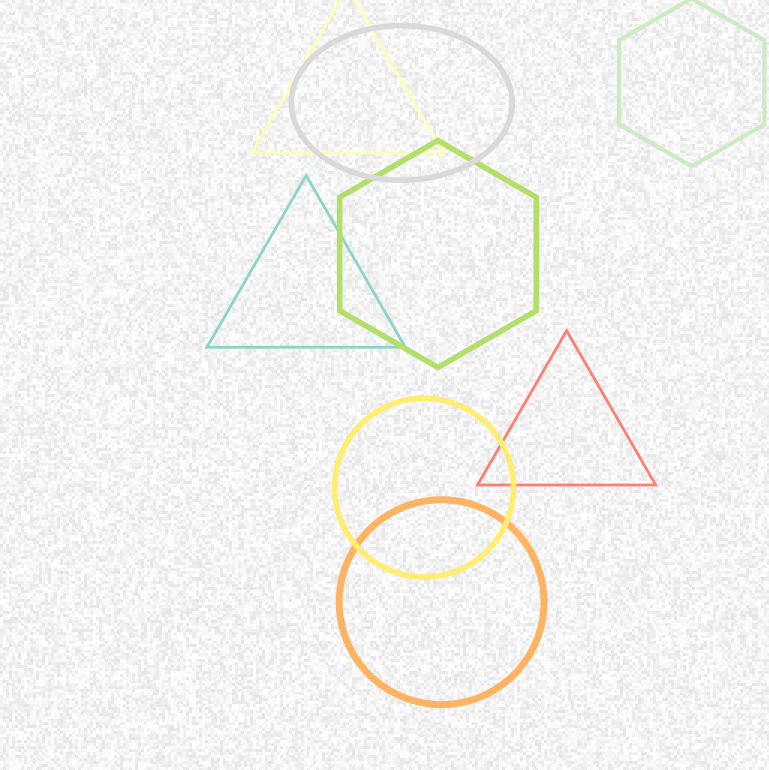[{"shape": "triangle", "thickness": 1, "radius": 0.74, "center": [0.398, 0.623]}, {"shape": "triangle", "thickness": 1, "radius": 0.72, "center": [0.451, 0.873]}, {"shape": "triangle", "thickness": 1, "radius": 0.67, "center": [0.736, 0.437]}, {"shape": "circle", "thickness": 2.5, "radius": 0.67, "center": [0.573, 0.218]}, {"shape": "hexagon", "thickness": 2, "radius": 0.74, "center": [0.569, 0.67]}, {"shape": "oval", "thickness": 2, "radius": 0.72, "center": [0.522, 0.866]}, {"shape": "hexagon", "thickness": 1.5, "radius": 0.55, "center": [0.898, 0.893]}, {"shape": "circle", "thickness": 2, "radius": 0.58, "center": [0.551, 0.367]}]